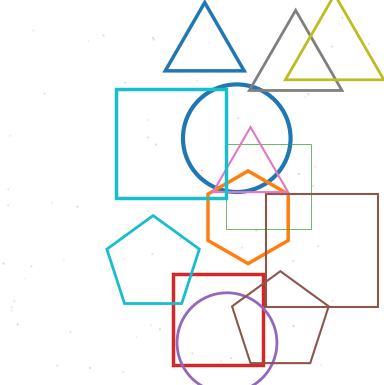[{"shape": "circle", "thickness": 3, "radius": 0.7, "center": [0.615, 0.641]}, {"shape": "triangle", "thickness": 2.5, "radius": 0.59, "center": [0.532, 0.875]}, {"shape": "hexagon", "thickness": 2.5, "radius": 0.6, "center": [0.644, 0.436]}, {"shape": "square", "thickness": 0.5, "radius": 0.55, "center": [0.696, 0.517]}, {"shape": "square", "thickness": 2.5, "radius": 0.59, "center": [0.566, 0.17]}, {"shape": "circle", "thickness": 2, "radius": 0.65, "center": [0.59, 0.11]}, {"shape": "square", "thickness": 1.5, "radius": 0.73, "center": [0.837, 0.35]}, {"shape": "pentagon", "thickness": 1.5, "radius": 0.66, "center": [0.728, 0.164]}, {"shape": "triangle", "thickness": 1.5, "radius": 0.56, "center": [0.651, 0.557]}, {"shape": "triangle", "thickness": 2, "radius": 0.69, "center": [0.768, 0.834]}, {"shape": "triangle", "thickness": 2, "radius": 0.74, "center": [0.869, 0.867]}, {"shape": "square", "thickness": 2.5, "radius": 0.71, "center": [0.445, 0.628]}, {"shape": "pentagon", "thickness": 2, "radius": 0.63, "center": [0.398, 0.314]}]